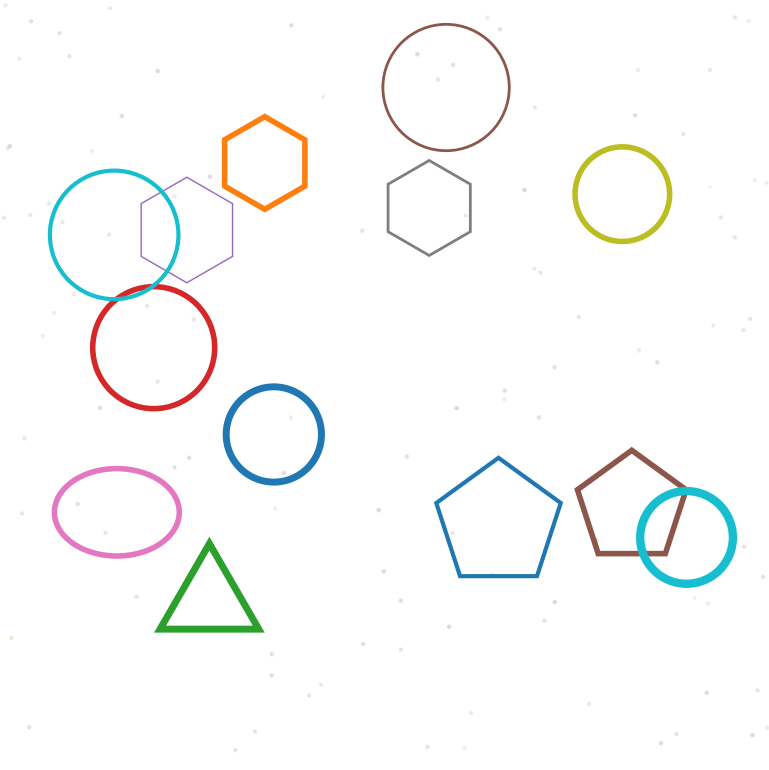[{"shape": "pentagon", "thickness": 1.5, "radius": 0.42, "center": [0.647, 0.32]}, {"shape": "circle", "thickness": 2.5, "radius": 0.31, "center": [0.356, 0.436]}, {"shape": "hexagon", "thickness": 2, "radius": 0.3, "center": [0.344, 0.788]}, {"shape": "triangle", "thickness": 2.5, "radius": 0.37, "center": [0.272, 0.22]}, {"shape": "circle", "thickness": 2, "radius": 0.4, "center": [0.2, 0.549]}, {"shape": "hexagon", "thickness": 0.5, "radius": 0.34, "center": [0.243, 0.701]}, {"shape": "pentagon", "thickness": 2, "radius": 0.37, "center": [0.82, 0.341]}, {"shape": "circle", "thickness": 1, "radius": 0.41, "center": [0.579, 0.886]}, {"shape": "oval", "thickness": 2, "radius": 0.41, "center": [0.152, 0.335]}, {"shape": "hexagon", "thickness": 1, "radius": 0.31, "center": [0.557, 0.73]}, {"shape": "circle", "thickness": 2, "radius": 0.31, "center": [0.808, 0.748]}, {"shape": "circle", "thickness": 3, "radius": 0.3, "center": [0.892, 0.302]}, {"shape": "circle", "thickness": 1.5, "radius": 0.42, "center": [0.148, 0.695]}]